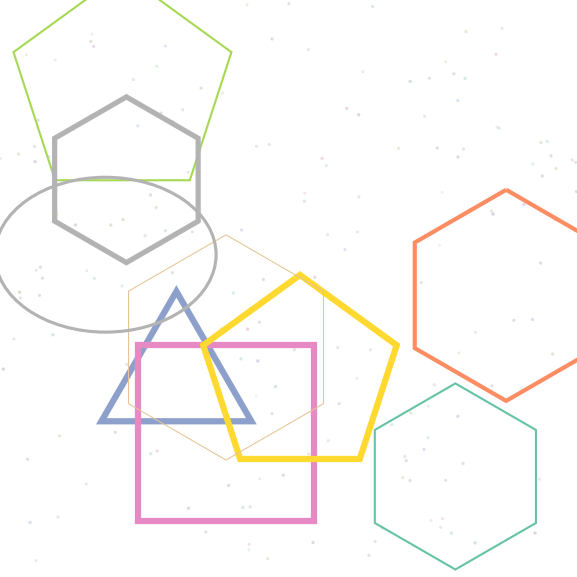[{"shape": "hexagon", "thickness": 1, "radius": 0.81, "center": [0.789, 0.174]}, {"shape": "hexagon", "thickness": 2, "radius": 0.91, "center": [0.876, 0.488]}, {"shape": "triangle", "thickness": 3, "radius": 0.75, "center": [0.305, 0.345]}, {"shape": "square", "thickness": 3, "radius": 0.76, "center": [0.391, 0.25]}, {"shape": "pentagon", "thickness": 1, "radius": 0.99, "center": [0.212, 0.848]}, {"shape": "pentagon", "thickness": 3, "radius": 0.88, "center": [0.519, 0.347]}, {"shape": "hexagon", "thickness": 0.5, "radius": 0.97, "center": [0.391, 0.398]}, {"shape": "hexagon", "thickness": 2.5, "radius": 0.72, "center": [0.219, 0.688]}, {"shape": "oval", "thickness": 1.5, "radius": 0.96, "center": [0.183, 0.558]}]